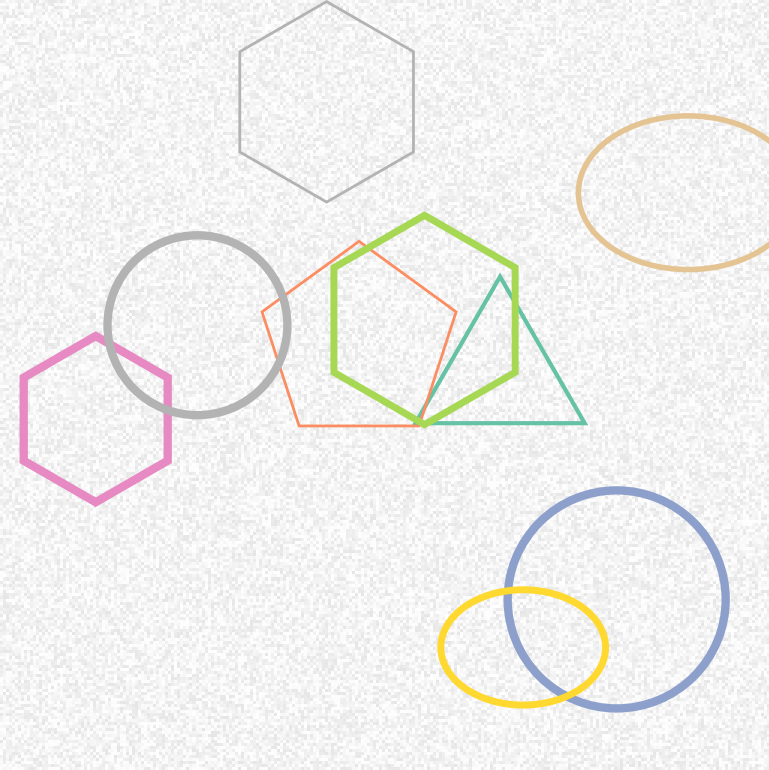[{"shape": "triangle", "thickness": 1.5, "radius": 0.63, "center": [0.649, 0.514]}, {"shape": "pentagon", "thickness": 1, "radius": 0.66, "center": [0.466, 0.554]}, {"shape": "circle", "thickness": 3, "radius": 0.71, "center": [0.801, 0.222]}, {"shape": "hexagon", "thickness": 3, "radius": 0.54, "center": [0.124, 0.456]}, {"shape": "hexagon", "thickness": 2.5, "radius": 0.68, "center": [0.551, 0.584]}, {"shape": "oval", "thickness": 2.5, "radius": 0.53, "center": [0.679, 0.159]}, {"shape": "oval", "thickness": 2, "radius": 0.71, "center": [0.894, 0.75]}, {"shape": "hexagon", "thickness": 1, "radius": 0.65, "center": [0.424, 0.868]}, {"shape": "circle", "thickness": 3, "radius": 0.58, "center": [0.256, 0.578]}]